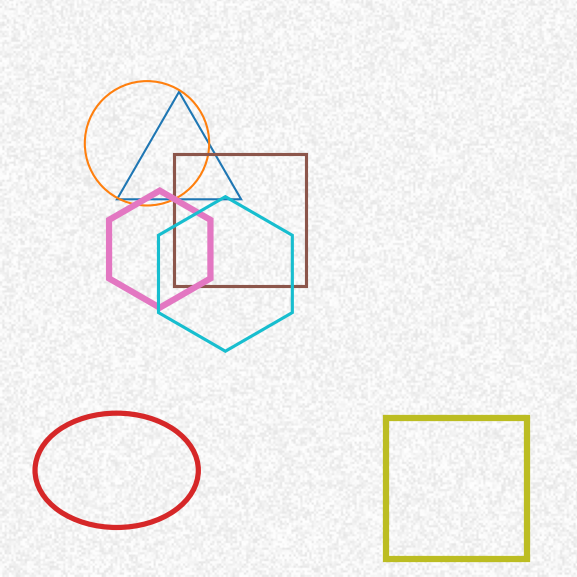[{"shape": "triangle", "thickness": 1, "radius": 0.62, "center": [0.31, 0.716]}, {"shape": "circle", "thickness": 1, "radius": 0.54, "center": [0.255, 0.751]}, {"shape": "oval", "thickness": 2.5, "radius": 0.71, "center": [0.202, 0.185]}, {"shape": "square", "thickness": 1.5, "radius": 0.57, "center": [0.416, 0.618]}, {"shape": "hexagon", "thickness": 3, "radius": 0.51, "center": [0.277, 0.568]}, {"shape": "square", "thickness": 3, "radius": 0.61, "center": [0.791, 0.153]}, {"shape": "hexagon", "thickness": 1.5, "radius": 0.67, "center": [0.39, 0.525]}]